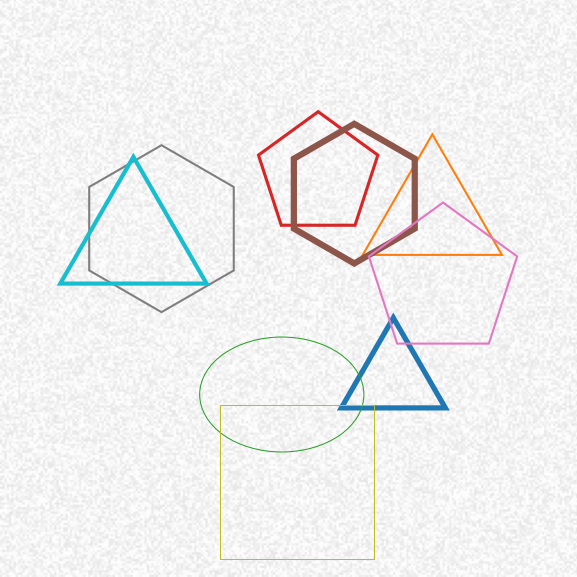[{"shape": "triangle", "thickness": 2.5, "radius": 0.52, "center": [0.681, 0.345]}, {"shape": "triangle", "thickness": 1, "radius": 0.7, "center": [0.749, 0.627]}, {"shape": "oval", "thickness": 0.5, "radius": 0.71, "center": [0.488, 0.316]}, {"shape": "pentagon", "thickness": 1.5, "radius": 0.54, "center": [0.551, 0.697]}, {"shape": "hexagon", "thickness": 3, "radius": 0.6, "center": [0.613, 0.664]}, {"shape": "pentagon", "thickness": 1, "radius": 0.68, "center": [0.767, 0.513]}, {"shape": "hexagon", "thickness": 1, "radius": 0.72, "center": [0.28, 0.603]}, {"shape": "square", "thickness": 0.5, "radius": 0.67, "center": [0.514, 0.164]}, {"shape": "triangle", "thickness": 2, "radius": 0.73, "center": [0.231, 0.581]}]